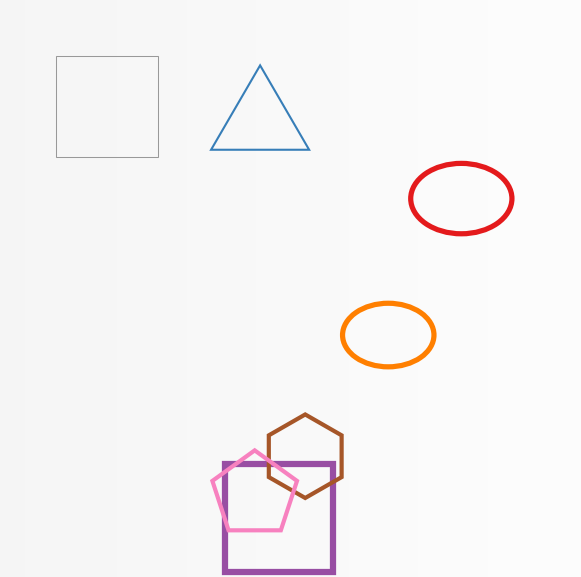[{"shape": "oval", "thickness": 2.5, "radius": 0.44, "center": [0.794, 0.655]}, {"shape": "triangle", "thickness": 1, "radius": 0.49, "center": [0.447, 0.789]}, {"shape": "square", "thickness": 3, "radius": 0.47, "center": [0.48, 0.103]}, {"shape": "oval", "thickness": 2.5, "radius": 0.39, "center": [0.668, 0.419]}, {"shape": "hexagon", "thickness": 2, "radius": 0.36, "center": [0.525, 0.209]}, {"shape": "pentagon", "thickness": 2, "radius": 0.38, "center": [0.438, 0.143]}, {"shape": "square", "thickness": 0.5, "radius": 0.44, "center": [0.185, 0.814]}]